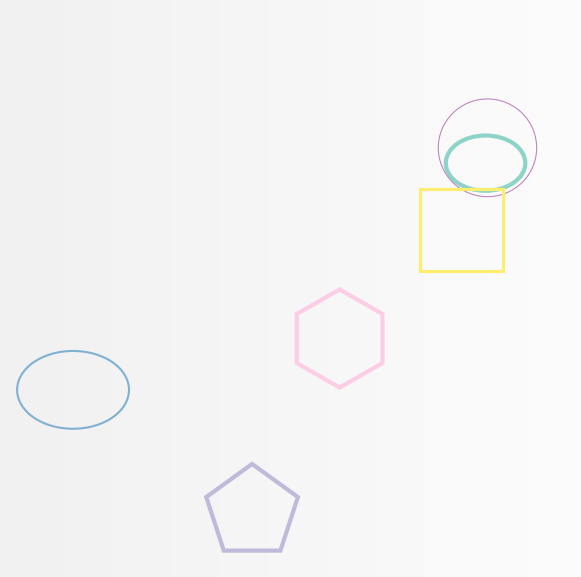[{"shape": "oval", "thickness": 2, "radius": 0.34, "center": [0.835, 0.717]}, {"shape": "pentagon", "thickness": 2, "radius": 0.41, "center": [0.434, 0.113]}, {"shape": "oval", "thickness": 1, "radius": 0.48, "center": [0.126, 0.324]}, {"shape": "hexagon", "thickness": 2, "radius": 0.43, "center": [0.584, 0.413]}, {"shape": "circle", "thickness": 0.5, "radius": 0.42, "center": [0.839, 0.743]}, {"shape": "square", "thickness": 1.5, "radius": 0.35, "center": [0.794, 0.601]}]